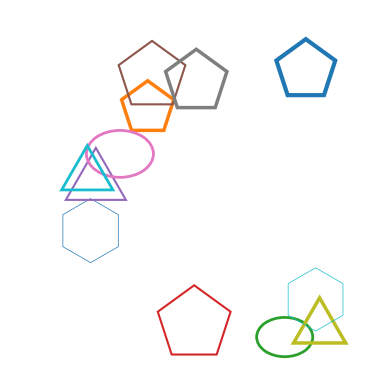[{"shape": "hexagon", "thickness": 0.5, "radius": 0.42, "center": [0.235, 0.401]}, {"shape": "pentagon", "thickness": 3, "radius": 0.4, "center": [0.794, 0.818]}, {"shape": "pentagon", "thickness": 2.5, "radius": 0.36, "center": [0.384, 0.719]}, {"shape": "oval", "thickness": 2, "radius": 0.36, "center": [0.739, 0.125]}, {"shape": "pentagon", "thickness": 1.5, "radius": 0.5, "center": [0.504, 0.16]}, {"shape": "triangle", "thickness": 1.5, "radius": 0.45, "center": [0.249, 0.526]}, {"shape": "pentagon", "thickness": 1.5, "radius": 0.46, "center": [0.395, 0.803]}, {"shape": "oval", "thickness": 2, "radius": 0.44, "center": [0.311, 0.6]}, {"shape": "pentagon", "thickness": 2.5, "radius": 0.42, "center": [0.51, 0.788]}, {"shape": "triangle", "thickness": 2.5, "radius": 0.39, "center": [0.83, 0.148]}, {"shape": "hexagon", "thickness": 0.5, "radius": 0.41, "center": [0.82, 0.222]}, {"shape": "triangle", "thickness": 2, "radius": 0.38, "center": [0.227, 0.545]}]